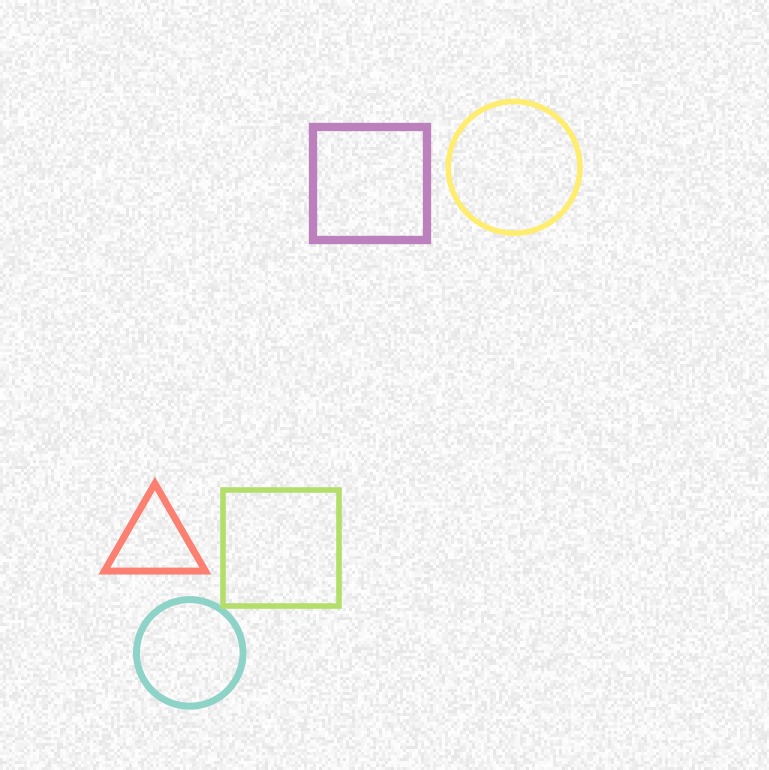[{"shape": "circle", "thickness": 2.5, "radius": 0.35, "center": [0.246, 0.152]}, {"shape": "triangle", "thickness": 2.5, "radius": 0.38, "center": [0.201, 0.296]}, {"shape": "square", "thickness": 2, "radius": 0.38, "center": [0.364, 0.288]}, {"shape": "square", "thickness": 3, "radius": 0.37, "center": [0.481, 0.762]}, {"shape": "circle", "thickness": 2, "radius": 0.43, "center": [0.668, 0.783]}]